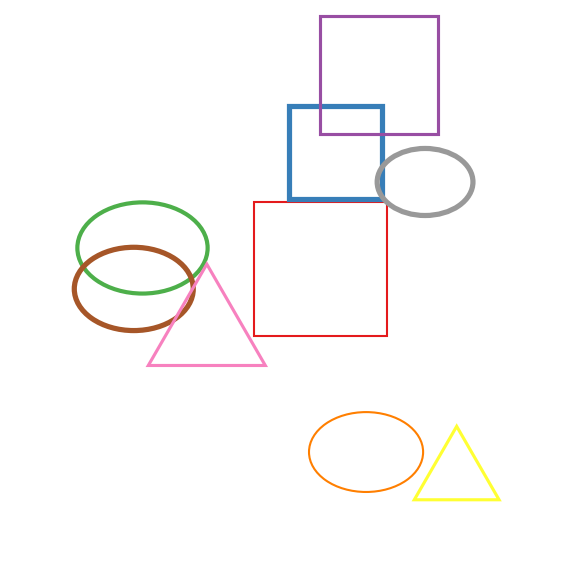[{"shape": "square", "thickness": 1, "radius": 0.58, "center": [0.555, 0.533]}, {"shape": "square", "thickness": 2.5, "radius": 0.4, "center": [0.581, 0.735]}, {"shape": "oval", "thickness": 2, "radius": 0.56, "center": [0.247, 0.57]}, {"shape": "square", "thickness": 1.5, "radius": 0.51, "center": [0.656, 0.869]}, {"shape": "oval", "thickness": 1, "radius": 0.49, "center": [0.634, 0.216]}, {"shape": "triangle", "thickness": 1.5, "radius": 0.42, "center": [0.791, 0.176]}, {"shape": "oval", "thickness": 2.5, "radius": 0.52, "center": [0.232, 0.499]}, {"shape": "triangle", "thickness": 1.5, "radius": 0.58, "center": [0.358, 0.425]}, {"shape": "oval", "thickness": 2.5, "radius": 0.41, "center": [0.736, 0.684]}]